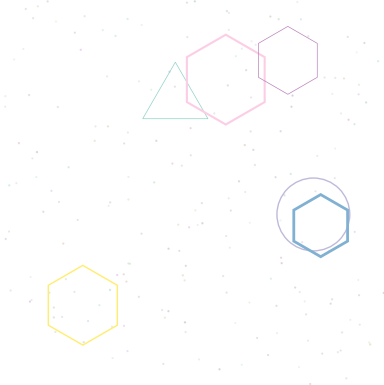[{"shape": "triangle", "thickness": 0.5, "radius": 0.49, "center": [0.455, 0.741]}, {"shape": "circle", "thickness": 1, "radius": 0.47, "center": [0.814, 0.443]}, {"shape": "hexagon", "thickness": 2, "radius": 0.4, "center": [0.833, 0.414]}, {"shape": "hexagon", "thickness": 1.5, "radius": 0.58, "center": [0.586, 0.793]}, {"shape": "hexagon", "thickness": 0.5, "radius": 0.44, "center": [0.748, 0.843]}, {"shape": "hexagon", "thickness": 1, "radius": 0.52, "center": [0.215, 0.207]}]